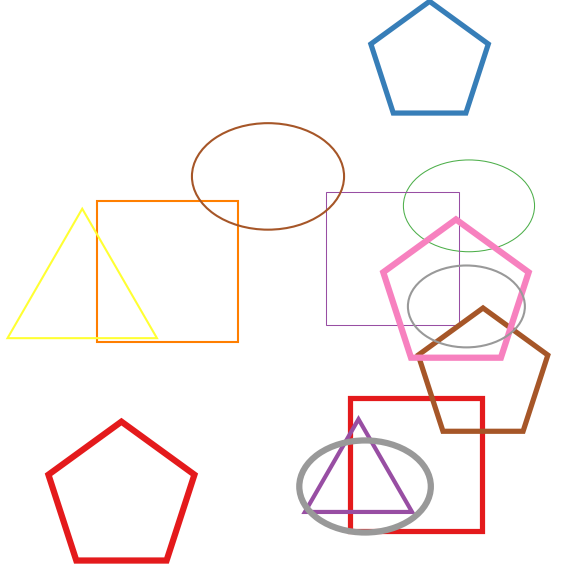[{"shape": "pentagon", "thickness": 3, "radius": 0.66, "center": [0.21, 0.136]}, {"shape": "square", "thickness": 2.5, "radius": 0.57, "center": [0.721, 0.195]}, {"shape": "pentagon", "thickness": 2.5, "radius": 0.53, "center": [0.744, 0.89]}, {"shape": "oval", "thickness": 0.5, "radius": 0.57, "center": [0.812, 0.643]}, {"shape": "triangle", "thickness": 2, "radius": 0.54, "center": [0.621, 0.166]}, {"shape": "square", "thickness": 0.5, "radius": 0.58, "center": [0.68, 0.552]}, {"shape": "square", "thickness": 1, "radius": 0.61, "center": [0.29, 0.529]}, {"shape": "triangle", "thickness": 1, "radius": 0.75, "center": [0.142, 0.488]}, {"shape": "oval", "thickness": 1, "radius": 0.66, "center": [0.464, 0.694]}, {"shape": "pentagon", "thickness": 2.5, "radius": 0.59, "center": [0.836, 0.348]}, {"shape": "pentagon", "thickness": 3, "radius": 0.66, "center": [0.79, 0.487]}, {"shape": "oval", "thickness": 3, "radius": 0.57, "center": [0.632, 0.157]}, {"shape": "oval", "thickness": 1, "radius": 0.51, "center": [0.808, 0.469]}]